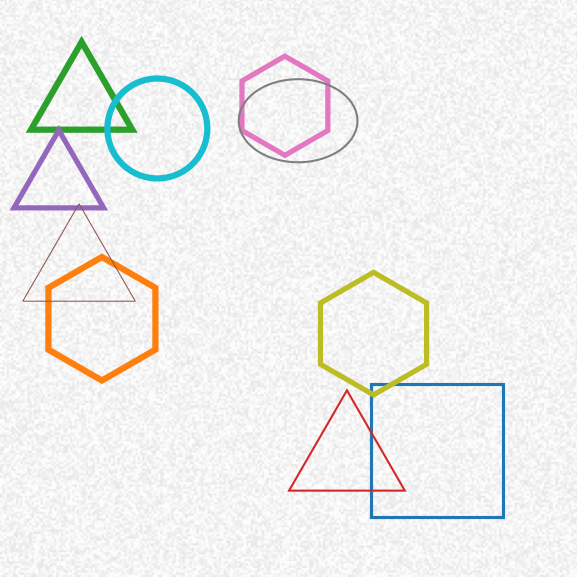[{"shape": "square", "thickness": 1.5, "radius": 0.57, "center": [0.756, 0.219]}, {"shape": "hexagon", "thickness": 3, "radius": 0.53, "center": [0.176, 0.447]}, {"shape": "triangle", "thickness": 3, "radius": 0.51, "center": [0.141, 0.825]}, {"shape": "triangle", "thickness": 1, "radius": 0.58, "center": [0.601, 0.207]}, {"shape": "triangle", "thickness": 2.5, "radius": 0.45, "center": [0.102, 0.684]}, {"shape": "triangle", "thickness": 0.5, "radius": 0.56, "center": [0.137, 0.534]}, {"shape": "hexagon", "thickness": 2.5, "radius": 0.43, "center": [0.493, 0.816]}, {"shape": "oval", "thickness": 1, "radius": 0.51, "center": [0.516, 0.79]}, {"shape": "hexagon", "thickness": 2.5, "radius": 0.53, "center": [0.647, 0.421]}, {"shape": "circle", "thickness": 3, "radius": 0.43, "center": [0.272, 0.777]}]